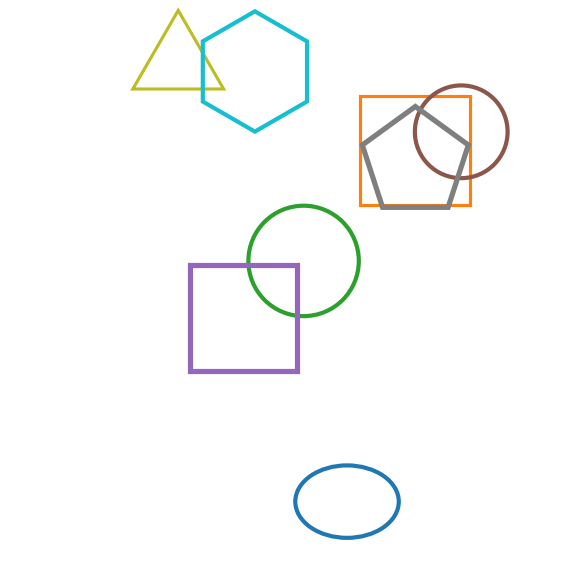[{"shape": "oval", "thickness": 2, "radius": 0.45, "center": [0.601, 0.131]}, {"shape": "square", "thickness": 1.5, "radius": 0.47, "center": [0.718, 0.739]}, {"shape": "circle", "thickness": 2, "radius": 0.48, "center": [0.526, 0.547]}, {"shape": "square", "thickness": 2.5, "radius": 0.46, "center": [0.421, 0.448]}, {"shape": "circle", "thickness": 2, "radius": 0.4, "center": [0.799, 0.771]}, {"shape": "pentagon", "thickness": 2.5, "radius": 0.48, "center": [0.719, 0.718]}, {"shape": "triangle", "thickness": 1.5, "radius": 0.45, "center": [0.309, 0.89]}, {"shape": "hexagon", "thickness": 2, "radius": 0.52, "center": [0.441, 0.875]}]